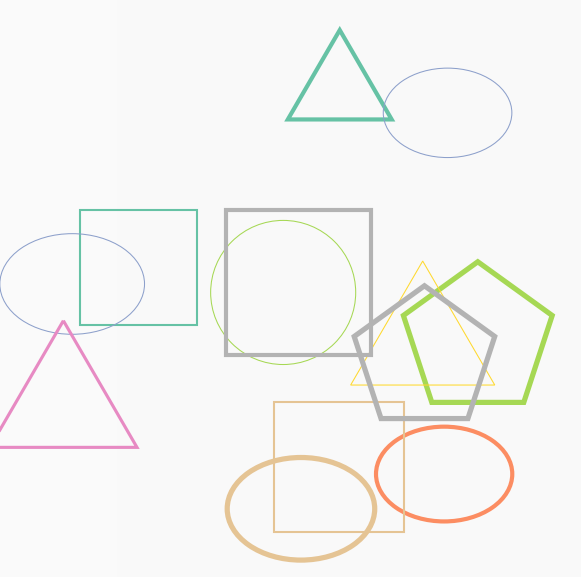[{"shape": "square", "thickness": 1, "radius": 0.5, "center": [0.239, 0.536]}, {"shape": "triangle", "thickness": 2, "radius": 0.52, "center": [0.585, 0.844]}, {"shape": "oval", "thickness": 2, "radius": 0.59, "center": [0.764, 0.178]}, {"shape": "oval", "thickness": 0.5, "radius": 0.55, "center": [0.77, 0.804]}, {"shape": "oval", "thickness": 0.5, "radius": 0.62, "center": [0.124, 0.507]}, {"shape": "triangle", "thickness": 1.5, "radius": 0.73, "center": [0.109, 0.298]}, {"shape": "pentagon", "thickness": 2.5, "radius": 0.67, "center": [0.822, 0.411]}, {"shape": "circle", "thickness": 0.5, "radius": 0.62, "center": [0.487, 0.493]}, {"shape": "triangle", "thickness": 0.5, "radius": 0.72, "center": [0.727, 0.404]}, {"shape": "oval", "thickness": 2.5, "radius": 0.63, "center": [0.518, 0.118]}, {"shape": "square", "thickness": 1, "radius": 0.56, "center": [0.583, 0.191]}, {"shape": "pentagon", "thickness": 2.5, "radius": 0.64, "center": [0.73, 0.377]}, {"shape": "square", "thickness": 2, "radius": 0.63, "center": [0.514, 0.51]}]